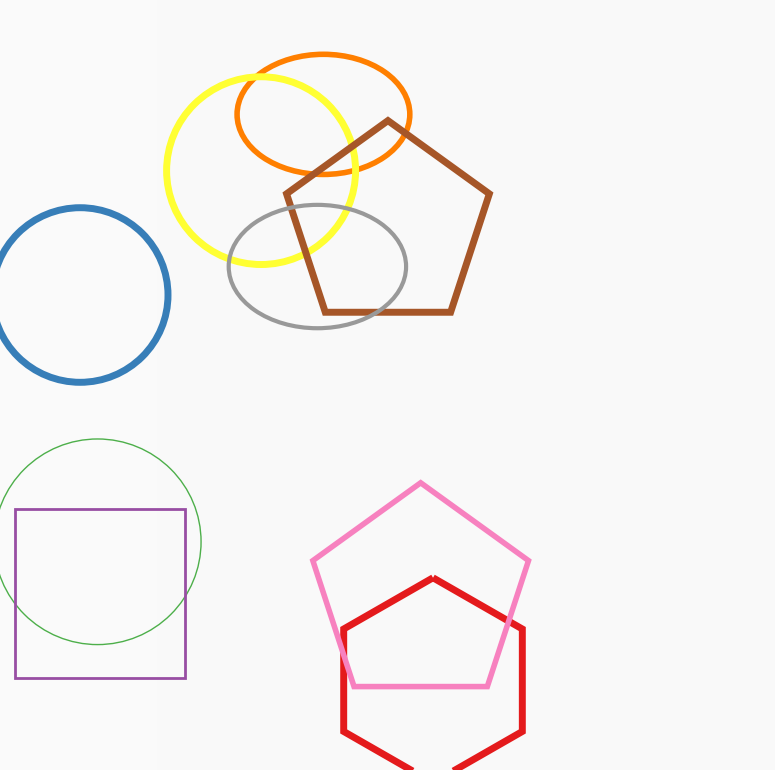[{"shape": "hexagon", "thickness": 2.5, "radius": 0.67, "center": [0.559, 0.117]}, {"shape": "circle", "thickness": 2.5, "radius": 0.57, "center": [0.103, 0.617]}, {"shape": "circle", "thickness": 0.5, "radius": 0.67, "center": [0.126, 0.296]}, {"shape": "square", "thickness": 1, "radius": 0.55, "center": [0.129, 0.229]}, {"shape": "oval", "thickness": 2, "radius": 0.56, "center": [0.417, 0.851]}, {"shape": "circle", "thickness": 2.5, "radius": 0.61, "center": [0.337, 0.778]}, {"shape": "pentagon", "thickness": 2.5, "radius": 0.69, "center": [0.501, 0.706]}, {"shape": "pentagon", "thickness": 2, "radius": 0.73, "center": [0.543, 0.227]}, {"shape": "oval", "thickness": 1.5, "radius": 0.57, "center": [0.41, 0.654]}]